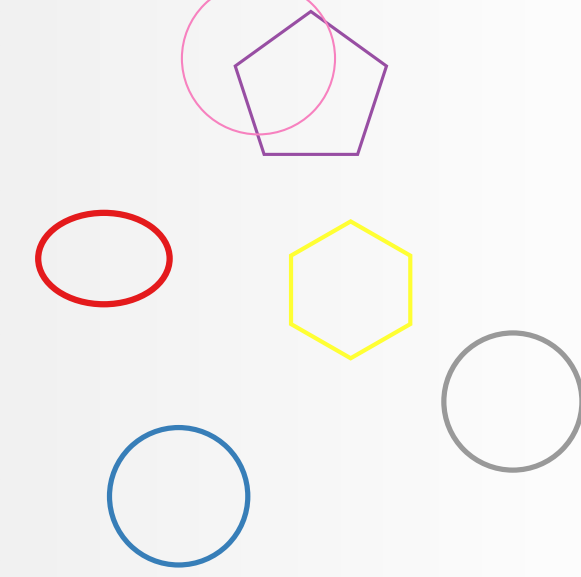[{"shape": "oval", "thickness": 3, "radius": 0.57, "center": [0.179, 0.551]}, {"shape": "circle", "thickness": 2.5, "radius": 0.59, "center": [0.307, 0.14]}, {"shape": "pentagon", "thickness": 1.5, "radius": 0.68, "center": [0.535, 0.842]}, {"shape": "hexagon", "thickness": 2, "radius": 0.59, "center": [0.603, 0.497]}, {"shape": "circle", "thickness": 1, "radius": 0.66, "center": [0.445, 0.898]}, {"shape": "circle", "thickness": 2.5, "radius": 0.59, "center": [0.882, 0.304]}]